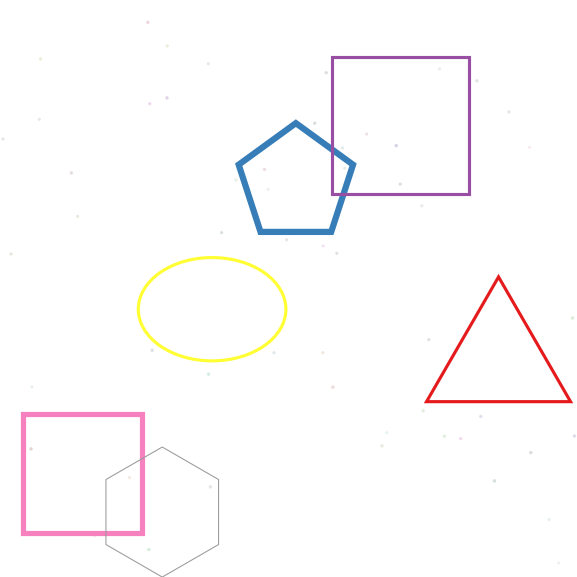[{"shape": "triangle", "thickness": 1.5, "radius": 0.72, "center": [0.863, 0.376]}, {"shape": "pentagon", "thickness": 3, "radius": 0.52, "center": [0.512, 0.682]}, {"shape": "square", "thickness": 1.5, "radius": 0.59, "center": [0.693, 0.783]}, {"shape": "oval", "thickness": 1.5, "radius": 0.64, "center": [0.367, 0.464]}, {"shape": "square", "thickness": 2.5, "radius": 0.52, "center": [0.143, 0.179]}, {"shape": "hexagon", "thickness": 0.5, "radius": 0.56, "center": [0.281, 0.112]}]